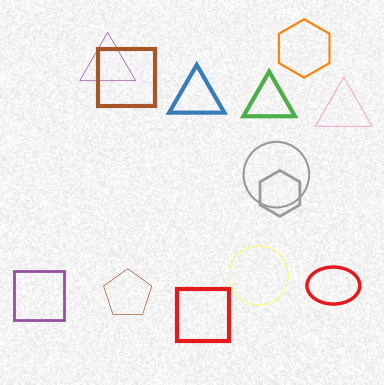[{"shape": "oval", "thickness": 2.5, "radius": 0.34, "center": [0.866, 0.258]}, {"shape": "square", "thickness": 3, "radius": 0.33, "center": [0.527, 0.182]}, {"shape": "triangle", "thickness": 3, "radius": 0.41, "center": [0.511, 0.749]}, {"shape": "triangle", "thickness": 3, "radius": 0.39, "center": [0.699, 0.737]}, {"shape": "square", "thickness": 2, "radius": 0.32, "center": [0.101, 0.232]}, {"shape": "triangle", "thickness": 0.5, "radius": 0.42, "center": [0.28, 0.832]}, {"shape": "hexagon", "thickness": 1.5, "radius": 0.38, "center": [0.79, 0.874]}, {"shape": "circle", "thickness": 0.5, "radius": 0.38, "center": [0.672, 0.285]}, {"shape": "square", "thickness": 3, "radius": 0.37, "center": [0.328, 0.798]}, {"shape": "pentagon", "thickness": 0.5, "radius": 0.33, "center": [0.332, 0.237]}, {"shape": "triangle", "thickness": 0.5, "radius": 0.43, "center": [0.893, 0.715]}, {"shape": "hexagon", "thickness": 2, "radius": 0.3, "center": [0.727, 0.498]}, {"shape": "circle", "thickness": 1.5, "radius": 0.43, "center": [0.718, 0.546]}]